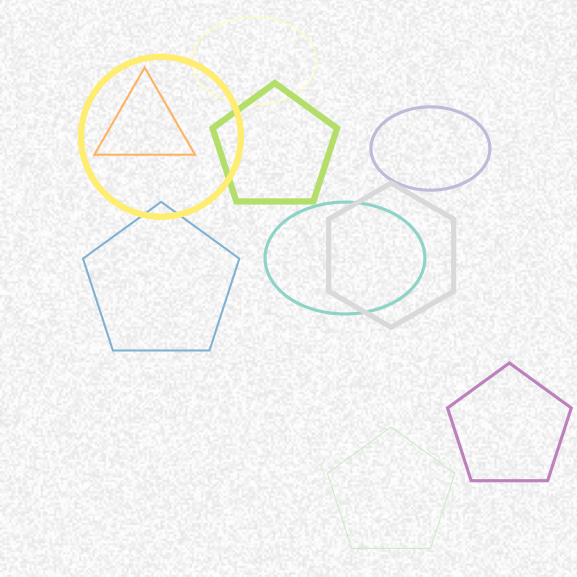[{"shape": "oval", "thickness": 1.5, "radius": 0.69, "center": [0.597, 0.552]}, {"shape": "oval", "thickness": 0.5, "radius": 0.54, "center": [0.44, 0.894]}, {"shape": "oval", "thickness": 1.5, "radius": 0.52, "center": [0.745, 0.742]}, {"shape": "pentagon", "thickness": 1, "radius": 0.71, "center": [0.279, 0.507]}, {"shape": "triangle", "thickness": 1, "radius": 0.5, "center": [0.251, 0.782]}, {"shape": "pentagon", "thickness": 3, "radius": 0.57, "center": [0.476, 0.742]}, {"shape": "hexagon", "thickness": 2.5, "radius": 0.62, "center": [0.677, 0.557]}, {"shape": "pentagon", "thickness": 1.5, "radius": 0.56, "center": [0.882, 0.258]}, {"shape": "pentagon", "thickness": 0.5, "radius": 0.58, "center": [0.677, 0.144]}, {"shape": "circle", "thickness": 3, "radius": 0.69, "center": [0.279, 0.762]}]